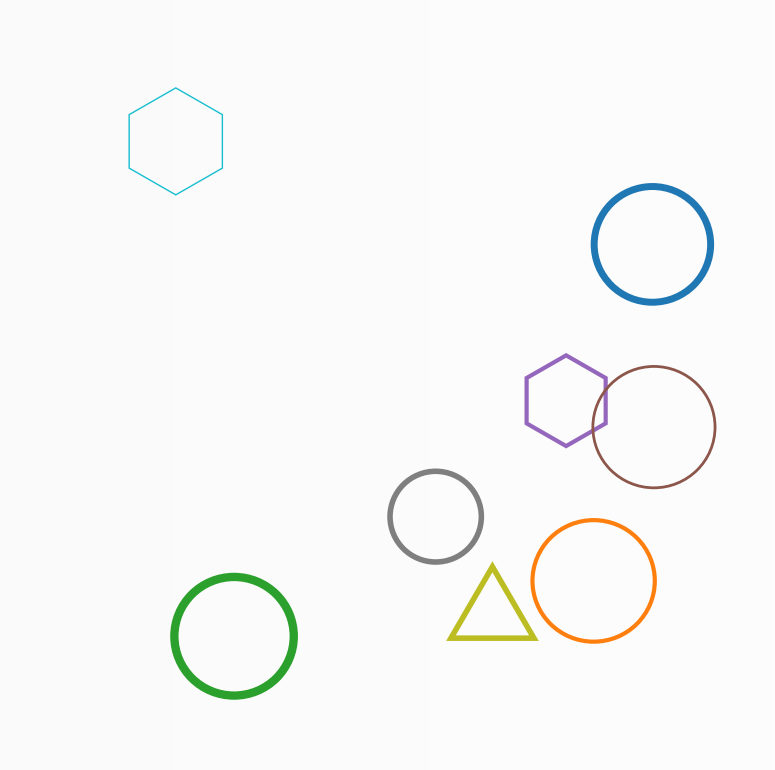[{"shape": "circle", "thickness": 2.5, "radius": 0.38, "center": [0.842, 0.683]}, {"shape": "circle", "thickness": 1.5, "radius": 0.39, "center": [0.766, 0.246]}, {"shape": "circle", "thickness": 3, "radius": 0.39, "center": [0.302, 0.174]}, {"shape": "hexagon", "thickness": 1.5, "radius": 0.29, "center": [0.73, 0.48]}, {"shape": "circle", "thickness": 1, "radius": 0.39, "center": [0.844, 0.445]}, {"shape": "circle", "thickness": 2, "radius": 0.29, "center": [0.562, 0.329]}, {"shape": "triangle", "thickness": 2, "radius": 0.31, "center": [0.635, 0.202]}, {"shape": "hexagon", "thickness": 0.5, "radius": 0.35, "center": [0.227, 0.816]}]